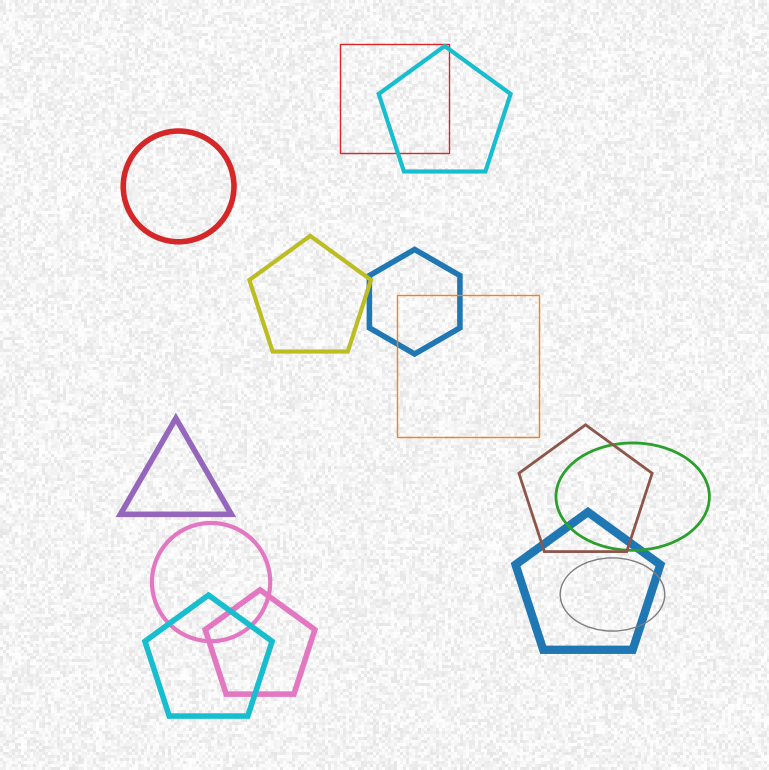[{"shape": "pentagon", "thickness": 3, "radius": 0.49, "center": [0.764, 0.236]}, {"shape": "hexagon", "thickness": 2, "radius": 0.34, "center": [0.539, 0.608]}, {"shape": "square", "thickness": 0.5, "radius": 0.46, "center": [0.608, 0.525]}, {"shape": "oval", "thickness": 1, "radius": 0.5, "center": [0.822, 0.355]}, {"shape": "circle", "thickness": 2, "radius": 0.36, "center": [0.232, 0.758]}, {"shape": "square", "thickness": 0.5, "radius": 0.35, "center": [0.512, 0.872]}, {"shape": "triangle", "thickness": 2, "radius": 0.42, "center": [0.228, 0.374]}, {"shape": "pentagon", "thickness": 1, "radius": 0.45, "center": [0.76, 0.357]}, {"shape": "circle", "thickness": 1.5, "radius": 0.38, "center": [0.274, 0.244]}, {"shape": "pentagon", "thickness": 2, "radius": 0.37, "center": [0.338, 0.159]}, {"shape": "oval", "thickness": 0.5, "radius": 0.34, "center": [0.795, 0.228]}, {"shape": "pentagon", "thickness": 1.5, "radius": 0.42, "center": [0.403, 0.611]}, {"shape": "pentagon", "thickness": 2, "radius": 0.43, "center": [0.271, 0.14]}, {"shape": "pentagon", "thickness": 1.5, "radius": 0.45, "center": [0.577, 0.85]}]